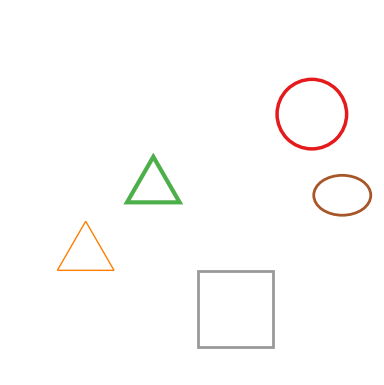[{"shape": "circle", "thickness": 2.5, "radius": 0.45, "center": [0.81, 0.704]}, {"shape": "triangle", "thickness": 3, "radius": 0.39, "center": [0.398, 0.514]}, {"shape": "triangle", "thickness": 1, "radius": 0.42, "center": [0.223, 0.34]}, {"shape": "oval", "thickness": 2, "radius": 0.37, "center": [0.889, 0.493]}, {"shape": "square", "thickness": 2, "radius": 0.49, "center": [0.612, 0.198]}]